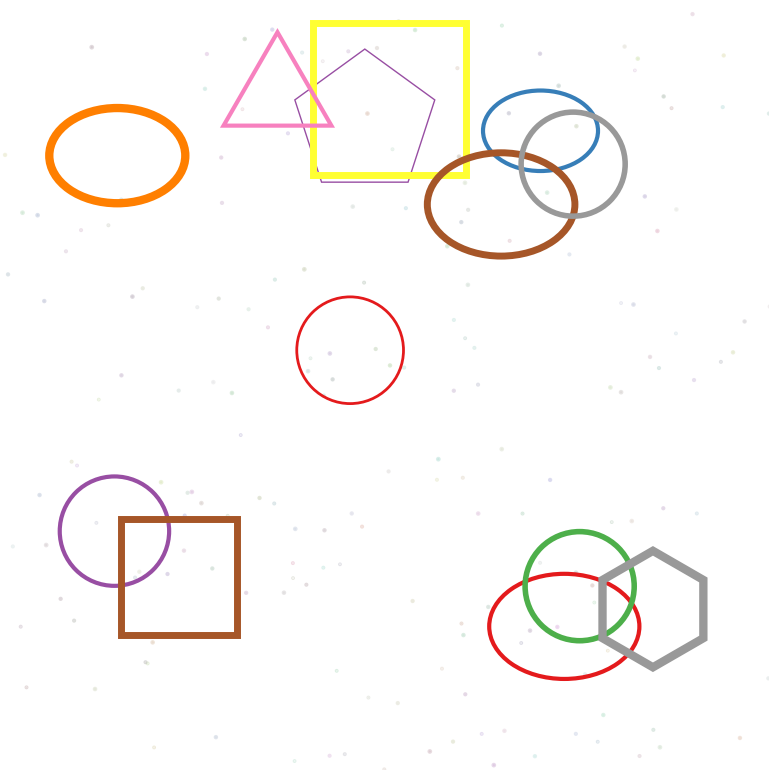[{"shape": "oval", "thickness": 1.5, "radius": 0.49, "center": [0.733, 0.187]}, {"shape": "circle", "thickness": 1, "radius": 0.35, "center": [0.455, 0.545]}, {"shape": "oval", "thickness": 1.5, "radius": 0.37, "center": [0.702, 0.83]}, {"shape": "circle", "thickness": 2, "radius": 0.35, "center": [0.753, 0.239]}, {"shape": "circle", "thickness": 1.5, "radius": 0.36, "center": [0.149, 0.31]}, {"shape": "pentagon", "thickness": 0.5, "radius": 0.48, "center": [0.474, 0.841]}, {"shape": "oval", "thickness": 3, "radius": 0.44, "center": [0.152, 0.798]}, {"shape": "square", "thickness": 2.5, "radius": 0.5, "center": [0.506, 0.872]}, {"shape": "square", "thickness": 2.5, "radius": 0.38, "center": [0.233, 0.25]}, {"shape": "oval", "thickness": 2.5, "radius": 0.48, "center": [0.651, 0.734]}, {"shape": "triangle", "thickness": 1.5, "radius": 0.4, "center": [0.36, 0.877]}, {"shape": "hexagon", "thickness": 3, "radius": 0.38, "center": [0.848, 0.209]}, {"shape": "circle", "thickness": 2, "radius": 0.34, "center": [0.744, 0.787]}]